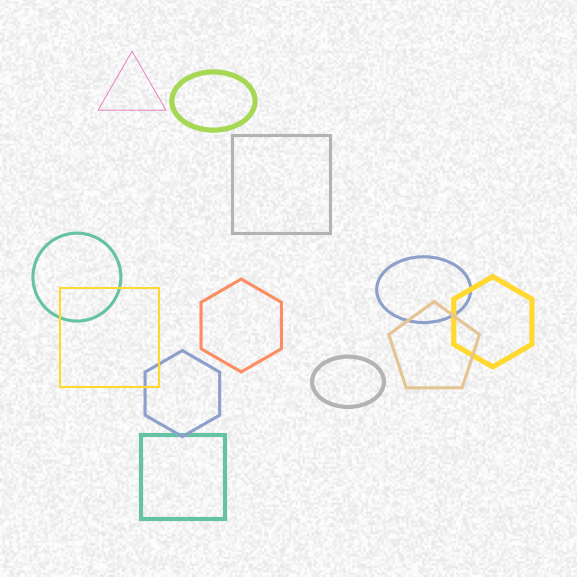[{"shape": "square", "thickness": 2, "radius": 0.36, "center": [0.316, 0.174]}, {"shape": "circle", "thickness": 1.5, "radius": 0.38, "center": [0.133, 0.519]}, {"shape": "hexagon", "thickness": 1.5, "radius": 0.4, "center": [0.418, 0.435]}, {"shape": "hexagon", "thickness": 1.5, "radius": 0.37, "center": [0.316, 0.318]}, {"shape": "oval", "thickness": 1.5, "radius": 0.41, "center": [0.734, 0.498]}, {"shape": "triangle", "thickness": 0.5, "radius": 0.34, "center": [0.229, 0.842]}, {"shape": "oval", "thickness": 2.5, "radius": 0.36, "center": [0.37, 0.824]}, {"shape": "square", "thickness": 1, "radius": 0.43, "center": [0.19, 0.415]}, {"shape": "hexagon", "thickness": 2.5, "radius": 0.39, "center": [0.853, 0.442]}, {"shape": "pentagon", "thickness": 1.5, "radius": 0.41, "center": [0.752, 0.394]}, {"shape": "oval", "thickness": 2, "radius": 0.31, "center": [0.603, 0.338]}, {"shape": "square", "thickness": 1.5, "radius": 0.42, "center": [0.487, 0.681]}]